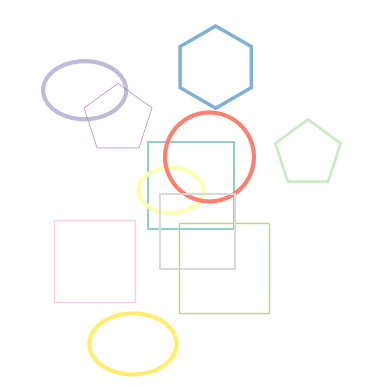[{"shape": "square", "thickness": 1.5, "radius": 0.56, "center": [0.496, 0.517]}, {"shape": "oval", "thickness": 3, "radius": 0.42, "center": [0.444, 0.506]}, {"shape": "oval", "thickness": 3, "radius": 0.54, "center": [0.22, 0.766]}, {"shape": "circle", "thickness": 3, "radius": 0.58, "center": [0.544, 0.592]}, {"shape": "hexagon", "thickness": 2.5, "radius": 0.53, "center": [0.56, 0.826]}, {"shape": "square", "thickness": 1, "radius": 0.58, "center": [0.582, 0.303]}, {"shape": "square", "thickness": 1, "radius": 0.53, "center": [0.245, 0.322]}, {"shape": "square", "thickness": 1.5, "radius": 0.49, "center": [0.512, 0.398]}, {"shape": "pentagon", "thickness": 0.5, "radius": 0.46, "center": [0.307, 0.691]}, {"shape": "pentagon", "thickness": 2, "radius": 0.45, "center": [0.8, 0.6]}, {"shape": "oval", "thickness": 3, "radius": 0.57, "center": [0.345, 0.107]}]